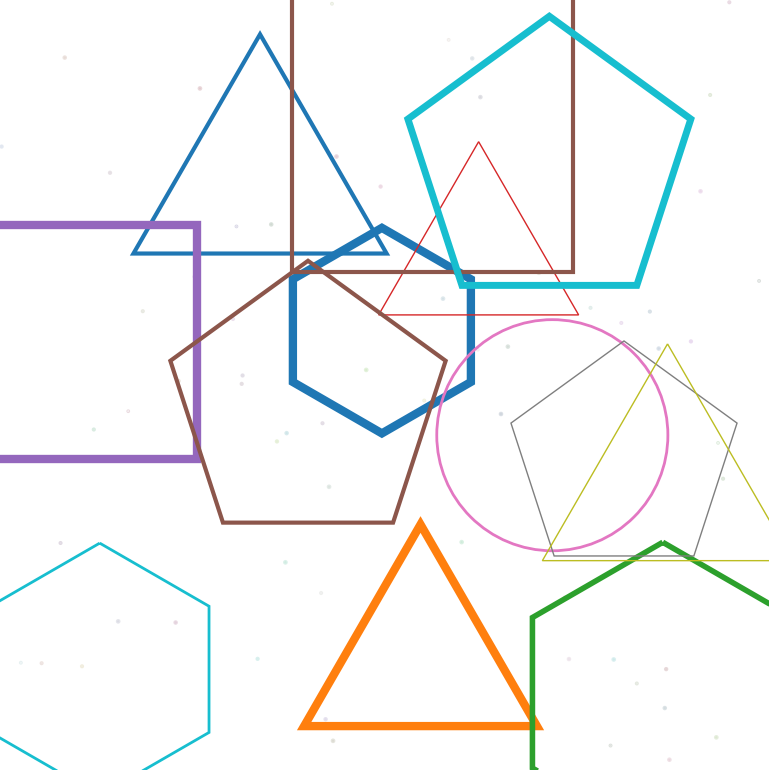[{"shape": "hexagon", "thickness": 3, "radius": 0.67, "center": [0.496, 0.571]}, {"shape": "triangle", "thickness": 1.5, "radius": 0.95, "center": [0.338, 0.766]}, {"shape": "triangle", "thickness": 3, "radius": 0.87, "center": [0.546, 0.144]}, {"shape": "hexagon", "thickness": 2, "radius": 0.98, "center": [0.861, 0.1]}, {"shape": "triangle", "thickness": 0.5, "radius": 0.75, "center": [0.622, 0.666]}, {"shape": "square", "thickness": 3, "radius": 0.76, "center": [0.104, 0.556]}, {"shape": "square", "thickness": 1.5, "radius": 0.91, "center": [0.561, 0.829]}, {"shape": "pentagon", "thickness": 1.5, "radius": 0.94, "center": [0.4, 0.473]}, {"shape": "circle", "thickness": 1, "radius": 0.75, "center": [0.717, 0.435]}, {"shape": "pentagon", "thickness": 0.5, "radius": 0.77, "center": [0.81, 0.403]}, {"shape": "triangle", "thickness": 0.5, "radius": 0.94, "center": [0.867, 0.366]}, {"shape": "hexagon", "thickness": 1, "radius": 0.82, "center": [0.13, 0.131]}, {"shape": "pentagon", "thickness": 2.5, "radius": 0.97, "center": [0.713, 0.786]}]